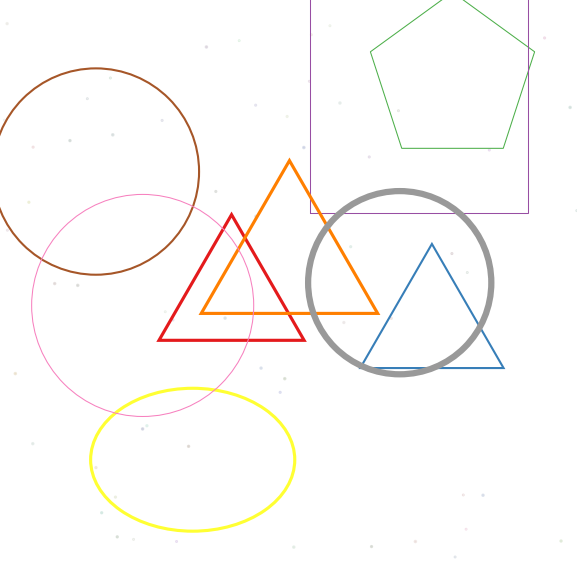[{"shape": "triangle", "thickness": 1.5, "radius": 0.73, "center": [0.401, 0.482]}, {"shape": "triangle", "thickness": 1, "radius": 0.72, "center": [0.748, 0.433]}, {"shape": "pentagon", "thickness": 0.5, "radius": 0.75, "center": [0.784, 0.863]}, {"shape": "square", "thickness": 0.5, "radius": 0.94, "center": [0.726, 0.819]}, {"shape": "triangle", "thickness": 1.5, "radius": 0.88, "center": [0.501, 0.545]}, {"shape": "oval", "thickness": 1.5, "radius": 0.88, "center": [0.334, 0.203]}, {"shape": "circle", "thickness": 1, "radius": 0.89, "center": [0.166, 0.702]}, {"shape": "circle", "thickness": 0.5, "radius": 0.96, "center": [0.247, 0.47]}, {"shape": "circle", "thickness": 3, "radius": 0.79, "center": [0.692, 0.51]}]